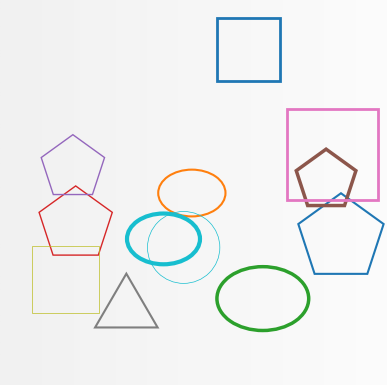[{"shape": "pentagon", "thickness": 1.5, "radius": 0.58, "center": [0.88, 0.382]}, {"shape": "square", "thickness": 2, "radius": 0.41, "center": [0.641, 0.872]}, {"shape": "oval", "thickness": 1.5, "radius": 0.43, "center": [0.495, 0.499]}, {"shape": "oval", "thickness": 2.5, "radius": 0.59, "center": [0.678, 0.224]}, {"shape": "pentagon", "thickness": 1, "radius": 0.5, "center": [0.195, 0.418]}, {"shape": "pentagon", "thickness": 1, "radius": 0.43, "center": [0.188, 0.564]}, {"shape": "pentagon", "thickness": 2.5, "radius": 0.4, "center": [0.842, 0.532]}, {"shape": "square", "thickness": 2, "radius": 0.59, "center": [0.857, 0.599]}, {"shape": "triangle", "thickness": 1.5, "radius": 0.47, "center": [0.326, 0.196]}, {"shape": "square", "thickness": 0.5, "radius": 0.43, "center": [0.169, 0.274]}, {"shape": "oval", "thickness": 3, "radius": 0.47, "center": [0.422, 0.379]}, {"shape": "circle", "thickness": 0.5, "radius": 0.47, "center": [0.474, 0.357]}]